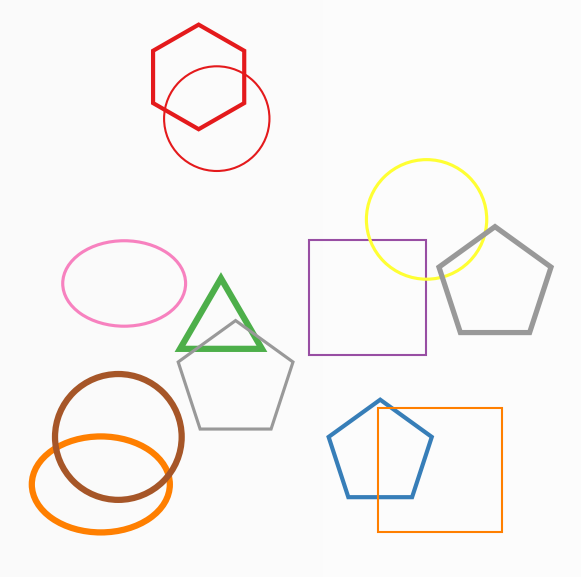[{"shape": "circle", "thickness": 1, "radius": 0.45, "center": [0.373, 0.794]}, {"shape": "hexagon", "thickness": 2, "radius": 0.45, "center": [0.342, 0.866]}, {"shape": "pentagon", "thickness": 2, "radius": 0.47, "center": [0.654, 0.214]}, {"shape": "triangle", "thickness": 3, "radius": 0.41, "center": [0.38, 0.436]}, {"shape": "square", "thickness": 1, "radius": 0.5, "center": [0.632, 0.484]}, {"shape": "square", "thickness": 1, "radius": 0.54, "center": [0.757, 0.186]}, {"shape": "oval", "thickness": 3, "radius": 0.59, "center": [0.173, 0.16]}, {"shape": "circle", "thickness": 1.5, "radius": 0.52, "center": [0.734, 0.619]}, {"shape": "circle", "thickness": 3, "radius": 0.54, "center": [0.204, 0.243]}, {"shape": "oval", "thickness": 1.5, "radius": 0.53, "center": [0.214, 0.508]}, {"shape": "pentagon", "thickness": 1.5, "radius": 0.52, "center": [0.405, 0.34]}, {"shape": "pentagon", "thickness": 2.5, "radius": 0.51, "center": [0.852, 0.505]}]